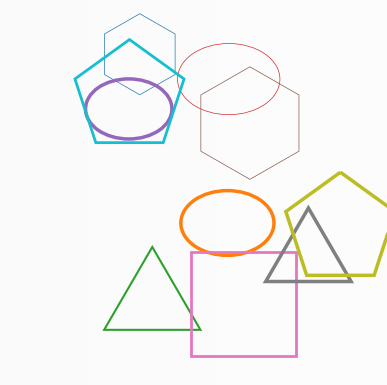[{"shape": "hexagon", "thickness": 0.5, "radius": 0.53, "center": [0.361, 0.859]}, {"shape": "oval", "thickness": 2.5, "radius": 0.6, "center": [0.587, 0.421]}, {"shape": "triangle", "thickness": 1.5, "radius": 0.72, "center": [0.393, 0.215]}, {"shape": "oval", "thickness": 0.5, "radius": 0.66, "center": [0.59, 0.795]}, {"shape": "oval", "thickness": 2.5, "radius": 0.56, "center": [0.332, 0.717]}, {"shape": "hexagon", "thickness": 0.5, "radius": 0.73, "center": [0.645, 0.68]}, {"shape": "square", "thickness": 2, "radius": 0.68, "center": [0.628, 0.21]}, {"shape": "triangle", "thickness": 2.5, "radius": 0.64, "center": [0.796, 0.332]}, {"shape": "pentagon", "thickness": 2.5, "radius": 0.74, "center": [0.878, 0.405]}, {"shape": "pentagon", "thickness": 2, "radius": 0.74, "center": [0.334, 0.749]}]